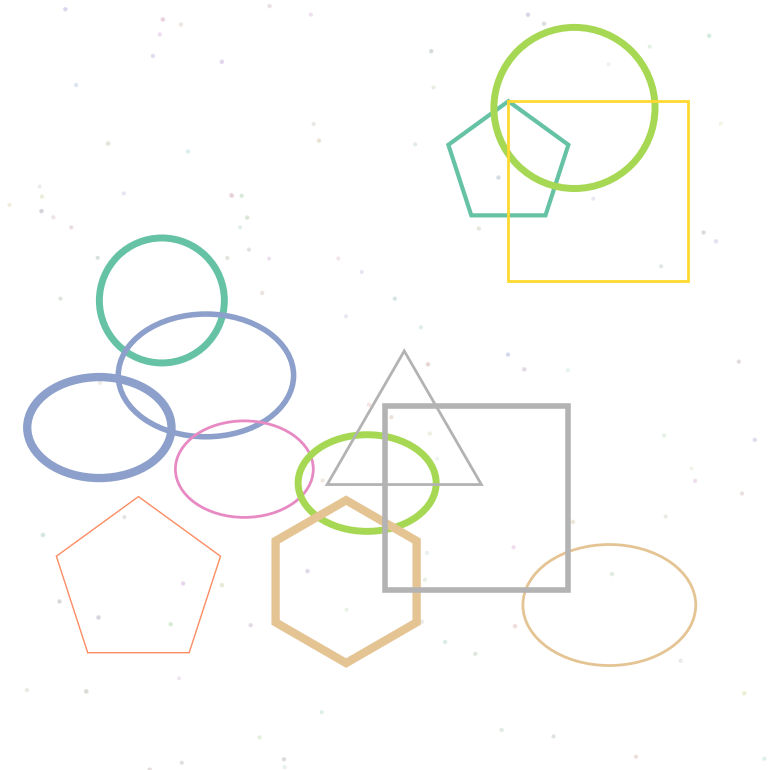[{"shape": "circle", "thickness": 2.5, "radius": 0.41, "center": [0.21, 0.61]}, {"shape": "pentagon", "thickness": 1.5, "radius": 0.41, "center": [0.66, 0.787]}, {"shape": "pentagon", "thickness": 0.5, "radius": 0.56, "center": [0.18, 0.243]}, {"shape": "oval", "thickness": 3, "radius": 0.47, "center": [0.129, 0.445]}, {"shape": "oval", "thickness": 2, "radius": 0.57, "center": [0.267, 0.512]}, {"shape": "oval", "thickness": 1, "radius": 0.45, "center": [0.317, 0.391]}, {"shape": "circle", "thickness": 2.5, "radius": 0.52, "center": [0.746, 0.86]}, {"shape": "oval", "thickness": 2.5, "radius": 0.45, "center": [0.477, 0.373]}, {"shape": "square", "thickness": 1, "radius": 0.58, "center": [0.777, 0.752]}, {"shape": "oval", "thickness": 1, "radius": 0.56, "center": [0.791, 0.214]}, {"shape": "hexagon", "thickness": 3, "radius": 0.53, "center": [0.449, 0.245]}, {"shape": "triangle", "thickness": 1, "radius": 0.58, "center": [0.525, 0.429]}, {"shape": "square", "thickness": 2, "radius": 0.6, "center": [0.619, 0.353]}]